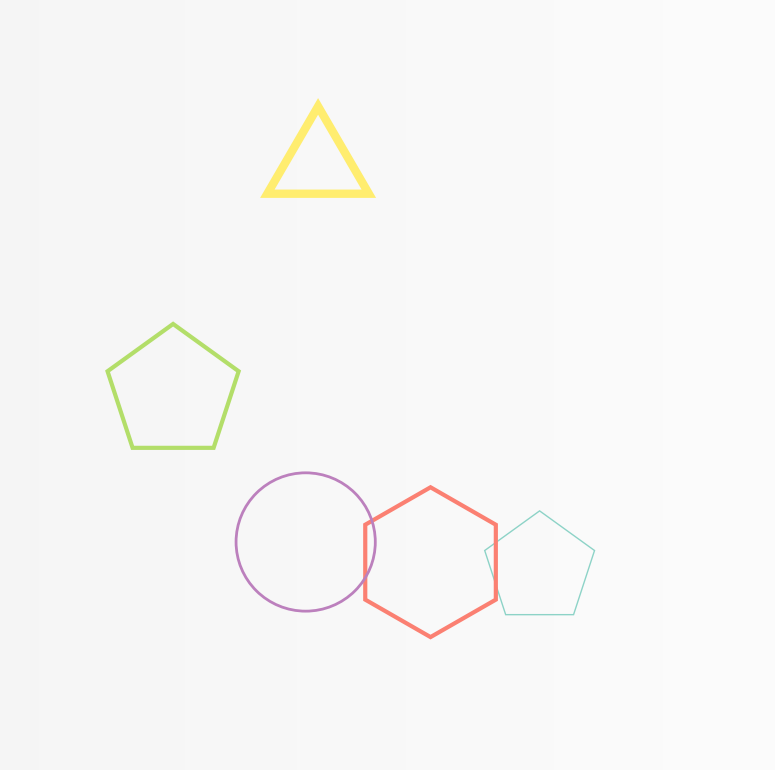[{"shape": "pentagon", "thickness": 0.5, "radius": 0.37, "center": [0.696, 0.262]}, {"shape": "hexagon", "thickness": 1.5, "radius": 0.49, "center": [0.556, 0.27]}, {"shape": "pentagon", "thickness": 1.5, "radius": 0.44, "center": [0.223, 0.49]}, {"shape": "circle", "thickness": 1, "radius": 0.45, "center": [0.394, 0.296]}, {"shape": "triangle", "thickness": 3, "radius": 0.38, "center": [0.41, 0.786]}]